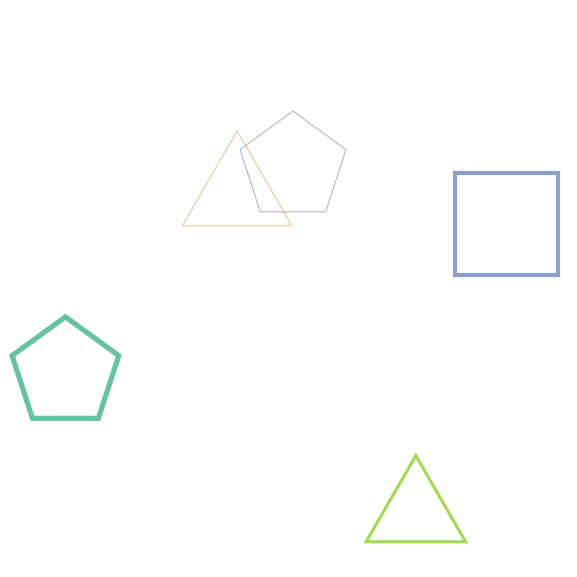[{"shape": "pentagon", "thickness": 2.5, "radius": 0.49, "center": [0.113, 0.353]}, {"shape": "square", "thickness": 2, "radius": 0.44, "center": [0.877, 0.612]}, {"shape": "triangle", "thickness": 1.5, "radius": 0.5, "center": [0.72, 0.111]}, {"shape": "triangle", "thickness": 0.5, "radius": 0.55, "center": [0.411, 0.663]}, {"shape": "pentagon", "thickness": 0.5, "radius": 0.48, "center": [0.507, 0.71]}]